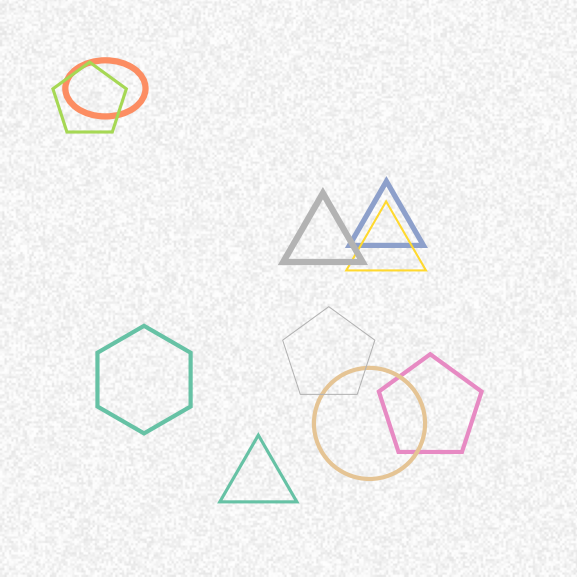[{"shape": "triangle", "thickness": 1.5, "radius": 0.39, "center": [0.447, 0.169]}, {"shape": "hexagon", "thickness": 2, "radius": 0.47, "center": [0.249, 0.342]}, {"shape": "oval", "thickness": 3, "radius": 0.35, "center": [0.183, 0.846]}, {"shape": "triangle", "thickness": 2.5, "radius": 0.37, "center": [0.669, 0.611]}, {"shape": "pentagon", "thickness": 2, "radius": 0.47, "center": [0.745, 0.292]}, {"shape": "pentagon", "thickness": 1.5, "radius": 0.33, "center": [0.155, 0.825]}, {"shape": "triangle", "thickness": 1, "radius": 0.4, "center": [0.669, 0.571]}, {"shape": "circle", "thickness": 2, "radius": 0.48, "center": [0.64, 0.266]}, {"shape": "triangle", "thickness": 3, "radius": 0.4, "center": [0.559, 0.585]}, {"shape": "pentagon", "thickness": 0.5, "radius": 0.42, "center": [0.569, 0.384]}]